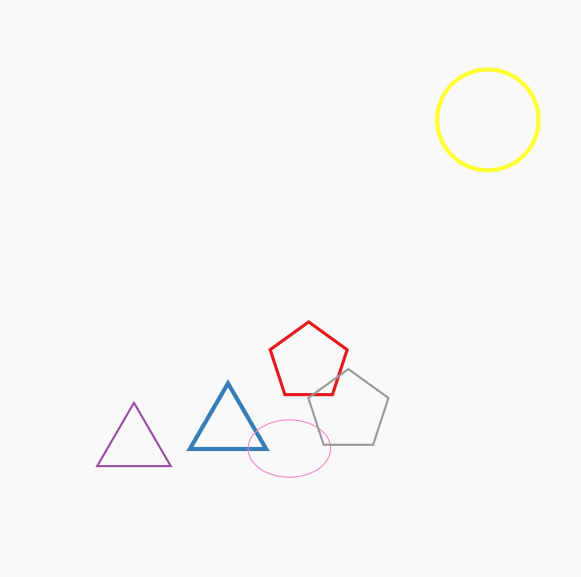[{"shape": "pentagon", "thickness": 1.5, "radius": 0.35, "center": [0.531, 0.372]}, {"shape": "triangle", "thickness": 2, "radius": 0.38, "center": [0.392, 0.26]}, {"shape": "triangle", "thickness": 1, "radius": 0.37, "center": [0.23, 0.229]}, {"shape": "circle", "thickness": 2, "radius": 0.44, "center": [0.839, 0.791]}, {"shape": "oval", "thickness": 0.5, "radius": 0.35, "center": [0.498, 0.222]}, {"shape": "pentagon", "thickness": 1, "radius": 0.36, "center": [0.599, 0.288]}]